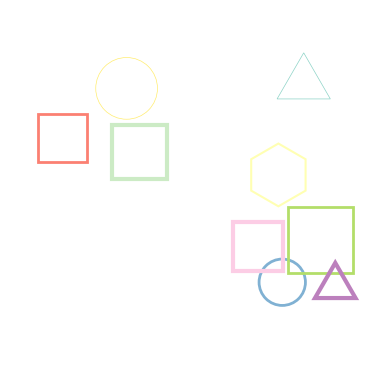[{"shape": "triangle", "thickness": 0.5, "radius": 0.4, "center": [0.789, 0.783]}, {"shape": "hexagon", "thickness": 1.5, "radius": 0.41, "center": [0.723, 0.546]}, {"shape": "square", "thickness": 2, "radius": 0.32, "center": [0.162, 0.641]}, {"shape": "circle", "thickness": 2, "radius": 0.3, "center": [0.733, 0.267]}, {"shape": "square", "thickness": 2, "radius": 0.43, "center": [0.832, 0.376]}, {"shape": "square", "thickness": 3, "radius": 0.32, "center": [0.67, 0.359]}, {"shape": "triangle", "thickness": 3, "radius": 0.3, "center": [0.871, 0.256]}, {"shape": "square", "thickness": 3, "radius": 0.35, "center": [0.362, 0.604]}, {"shape": "circle", "thickness": 0.5, "radius": 0.4, "center": [0.329, 0.77]}]